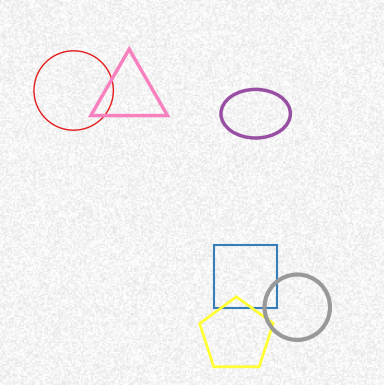[{"shape": "circle", "thickness": 1, "radius": 0.52, "center": [0.191, 0.765]}, {"shape": "square", "thickness": 1.5, "radius": 0.41, "center": [0.639, 0.281]}, {"shape": "oval", "thickness": 2.5, "radius": 0.45, "center": [0.664, 0.705]}, {"shape": "pentagon", "thickness": 2, "radius": 0.5, "center": [0.614, 0.129]}, {"shape": "triangle", "thickness": 2.5, "radius": 0.57, "center": [0.336, 0.757]}, {"shape": "circle", "thickness": 3, "radius": 0.42, "center": [0.772, 0.202]}]